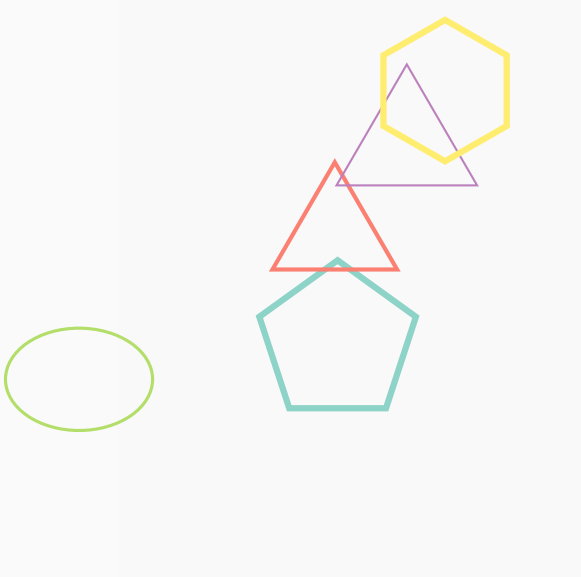[{"shape": "pentagon", "thickness": 3, "radius": 0.71, "center": [0.581, 0.407]}, {"shape": "triangle", "thickness": 2, "radius": 0.62, "center": [0.576, 0.594]}, {"shape": "oval", "thickness": 1.5, "radius": 0.63, "center": [0.136, 0.342]}, {"shape": "triangle", "thickness": 1, "radius": 0.7, "center": [0.7, 0.748]}, {"shape": "hexagon", "thickness": 3, "radius": 0.61, "center": [0.766, 0.842]}]